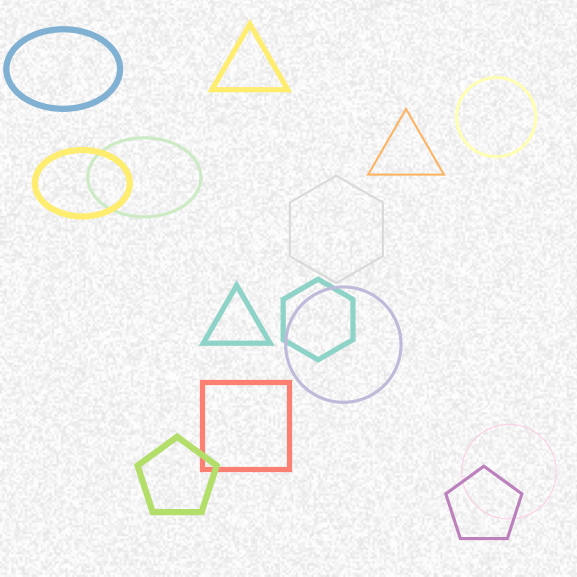[{"shape": "triangle", "thickness": 2.5, "radius": 0.33, "center": [0.41, 0.438]}, {"shape": "hexagon", "thickness": 2.5, "radius": 0.35, "center": [0.551, 0.446]}, {"shape": "circle", "thickness": 1.5, "radius": 0.34, "center": [0.859, 0.796]}, {"shape": "circle", "thickness": 1.5, "radius": 0.5, "center": [0.595, 0.402]}, {"shape": "square", "thickness": 2.5, "radius": 0.37, "center": [0.425, 0.262]}, {"shape": "oval", "thickness": 3, "radius": 0.49, "center": [0.109, 0.88]}, {"shape": "triangle", "thickness": 1, "radius": 0.38, "center": [0.703, 0.735]}, {"shape": "pentagon", "thickness": 3, "radius": 0.36, "center": [0.307, 0.171]}, {"shape": "circle", "thickness": 0.5, "radius": 0.41, "center": [0.881, 0.182]}, {"shape": "hexagon", "thickness": 1, "radius": 0.46, "center": [0.582, 0.602]}, {"shape": "pentagon", "thickness": 1.5, "radius": 0.35, "center": [0.838, 0.123]}, {"shape": "oval", "thickness": 1.5, "radius": 0.49, "center": [0.25, 0.692]}, {"shape": "triangle", "thickness": 2.5, "radius": 0.38, "center": [0.433, 0.882]}, {"shape": "oval", "thickness": 3, "radius": 0.41, "center": [0.143, 0.682]}]